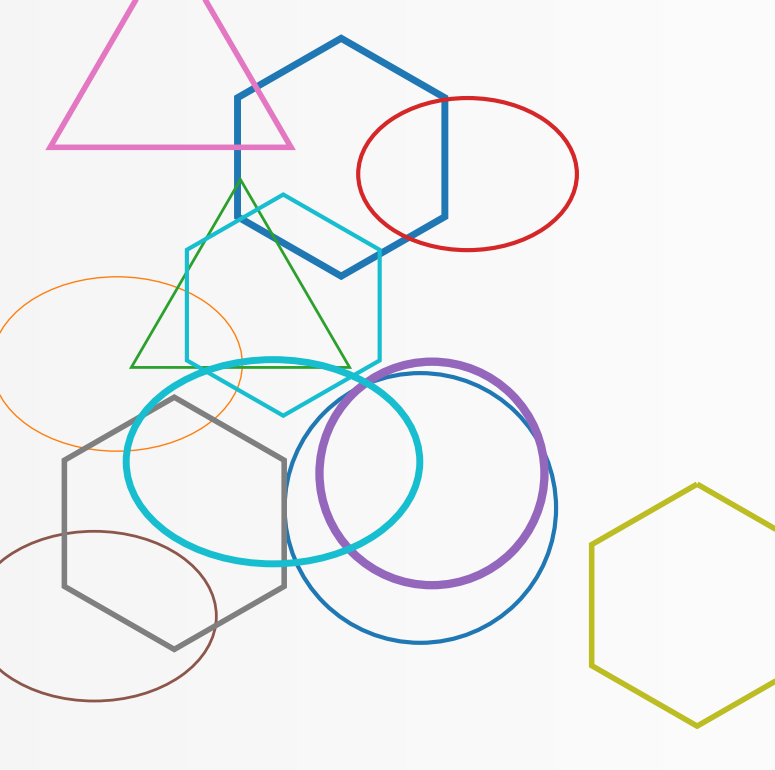[{"shape": "circle", "thickness": 1.5, "radius": 0.88, "center": [0.542, 0.34]}, {"shape": "hexagon", "thickness": 2.5, "radius": 0.77, "center": [0.44, 0.796]}, {"shape": "oval", "thickness": 0.5, "radius": 0.81, "center": [0.151, 0.527]}, {"shape": "triangle", "thickness": 1, "radius": 0.81, "center": [0.31, 0.604]}, {"shape": "oval", "thickness": 1.5, "radius": 0.71, "center": [0.603, 0.774]}, {"shape": "circle", "thickness": 3, "radius": 0.73, "center": [0.557, 0.385]}, {"shape": "oval", "thickness": 1, "radius": 0.79, "center": [0.122, 0.2]}, {"shape": "triangle", "thickness": 2, "radius": 0.9, "center": [0.22, 0.898]}, {"shape": "hexagon", "thickness": 2, "radius": 0.82, "center": [0.225, 0.32]}, {"shape": "hexagon", "thickness": 2, "radius": 0.79, "center": [0.9, 0.214]}, {"shape": "oval", "thickness": 2.5, "radius": 0.95, "center": [0.352, 0.4]}, {"shape": "hexagon", "thickness": 1.5, "radius": 0.72, "center": [0.366, 0.604]}]